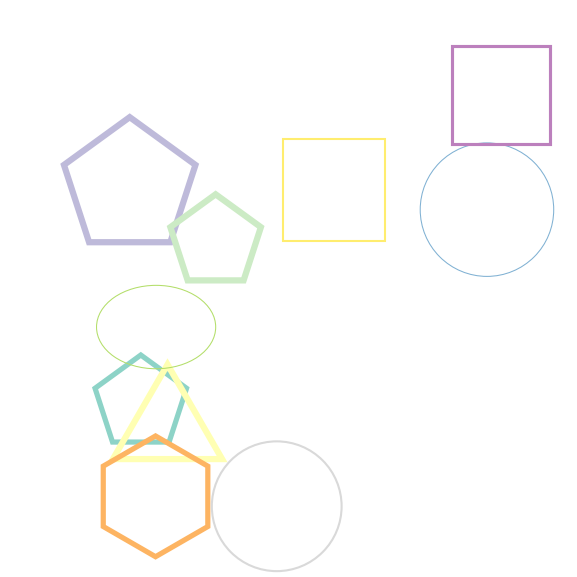[{"shape": "pentagon", "thickness": 2.5, "radius": 0.42, "center": [0.244, 0.301]}, {"shape": "triangle", "thickness": 3, "radius": 0.55, "center": [0.29, 0.259]}, {"shape": "pentagon", "thickness": 3, "radius": 0.6, "center": [0.225, 0.677]}, {"shape": "circle", "thickness": 0.5, "radius": 0.58, "center": [0.843, 0.636]}, {"shape": "hexagon", "thickness": 2.5, "radius": 0.52, "center": [0.269, 0.14]}, {"shape": "oval", "thickness": 0.5, "radius": 0.52, "center": [0.27, 0.433]}, {"shape": "circle", "thickness": 1, "radius": 0.56, "center": [0.479, 0.123]}, {"shape": "square", "thickness": 1.5, "radius": 0.42, "center": [0.867, 0.834]}, {"shape": "pentagon", "thickness": 3, "radius": 0.41, "center": [0.373, 0.58]}, {"shape": "square", "thickness": 1, "radius": 0.44, "center": [0.578, 0.67]}]